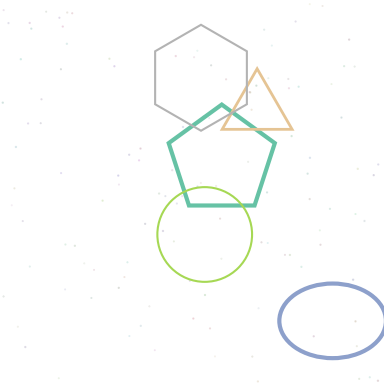[{"shape": "pentagon", "thickness": 3, "radius": 0.72, "center": [0.576, 0.583]}, {"shape": "oval", "thickness": 3, "radius": 0.69, "center": [0.864, 0.167]}, {"shape": "circle", "thickness": 1.5, "radius": 0.62, "center": [0.532, 0.391]}, {"shape": "triangle", "thickness": 2, "radius": 0.52, "center": [0.668, 0.717]}, {"shape": "hexagon", "thickness": 1.5, "radius": 0.69, "center": [0.522, 0.798]}]